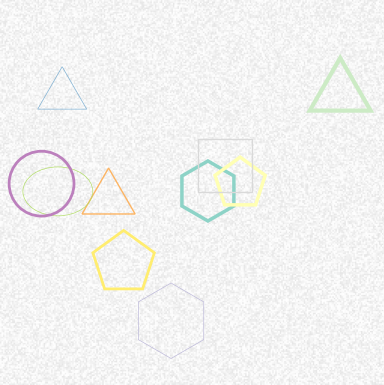[{"shape": "hexagon", "thickness": 2.5, "radius": 0.39, "center": [0.54, 0.504]}, {"shape": "pentagon", "thickness": 2.5, "radius": 0.34, "center": [0.624, 0.523]}, {"shape": "hexagon", "thickness": 0.5, "radius": 0.49, "center": [0.444, 0.167]}, {"shape": "triangle", "thickness": 0.5, "radius": 0.37, "center": [0.162, 0.753]}, {"shape": "triangle", "thickness": 1, "radius": 0.4, "center": [0.282, 0.484]}, {"shape": "oval", "thickness": 0.5, "radius": 0.45, "center": [0.15, 0.503]}, {"shape": "square", "thickness": 1, "radius": 0.35, "center": [0.585, 0.571]}, {"shape": "circle", "thickness": 2, "radius": 0.42, "center": [0.108, 0.523]}, {"shape": "triangle", "thickness": 3, "radius": 0.46, "center": [0.884, 0.758]}, {"shape": "pentagon", "thickness": 2, "radius": 0.42, "center": [0.321, 0.318]}]